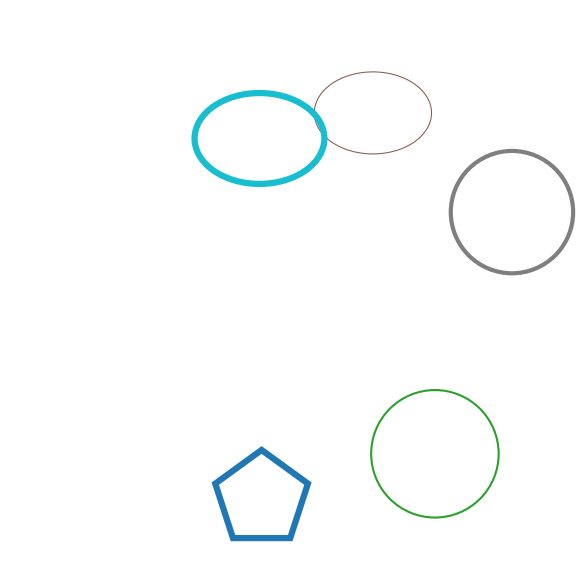[{"shape": "pentagon", "thickness": 3, "radius": 0.42, "center": [0.453, 0.136]}, {"shape": "circle", "thickness": 1, "radius": 0.55, "center": [0.753, 0.213]}, {"shape": "oval", "thickness": 0.5, "radius": 0.51, "center": [0.646, 0.804]}, {"shape": "circle", "thickness": 2, "radius": 0.53, "center": [0.887, 0.632]}, {"shape": "oval", "thickness": 3, "radius": 0.56, "center": [0.449, 0.759]}]